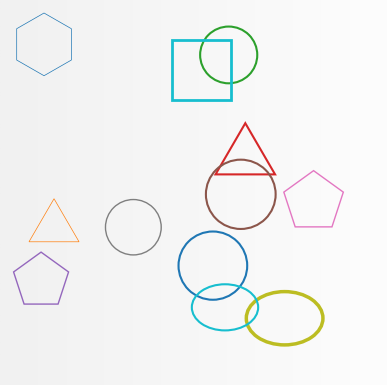[{"shape": "hexagon", "thickness": 0.5, "radius": 0.41, "center": [0.114, 0.885]}, {"shape": "circle", "thickness": 1.5, "radius": 0.44, "center": [0.549, 0.31]}, {"shape": "triangle", "thickness": 0.5, "radius": 0.37, "center": [0.139, 0.409]}, {"shape": "circle", "thickness": 1.5, "radius": 0.37, "center": [0.59, 0.857]}, {"shape": "triangle", "thickness": 1.5, "radius": 0.44, "center": [0.633, 0.591]}, {"shape": "pentagon", "thickness": 1, "radius": 0.37, "center": [0.106, 0.271]}, {"shape": "circle", "thickness": 1.5, "radius": 0.45, "center": [0.621, 0.495]}, {"shape": "pentagon", "thickness": 1, "radius": 0.4, "center": [0.809, 0.476]}, {"shape": "circle", "thickness": 1, "radius": 0.36, "center": [0.344, 0.41]}, {"shape": "oval", "thickness": 2.5, "radius": 0.49, "center": [0.735, 0.173]}, {"shape": "square", "thickness": 2, "radius": 0.38, "center": [0.52, 0.818]}, {"shape": "oval", "thickness": 1.5, "radius": 0.43, "center": [0.581, 0.202]}]